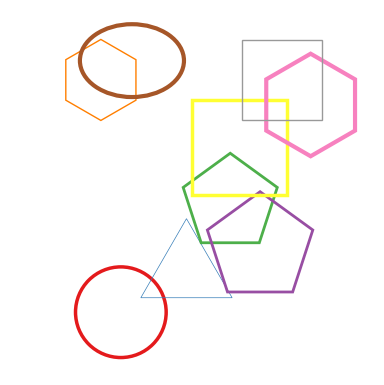[{"shape": "circle", "thickness": 2.5, "radius": 0.59, "center": [0.314, 0.189]}, {"shape": "triangle", "thickness": 0.5, "radius": 0.68, "center": [0.484, 0.295]}, {"shape": "pentagon", "thickness": 2, "radius": 0.64, "center": [0.598, 0.473]}, {"shape": "pentagon", "thickness": 2, "radius": 0.72, "center": [0.676, 0.358]}, {"shape": "hexagon", "thickness": 1, "radius": 0.53, "center": [0.262, 0.792]}, {"shape": "square", "thickness": 2.5, "radius": 0.62, "center": [0.621, 0.617]}, {"shape": "oval", "thickness": 3, "radius": 0.68, "center": [0.343, 0.843]}, {"shape": "hexagon", "thickness": 3, "radius": 0.67, "center": [0.807, 0.727]}, {"shape": "square", "thickness": 1, "radius": 0.52, "center": [0.732, 0.792]}]